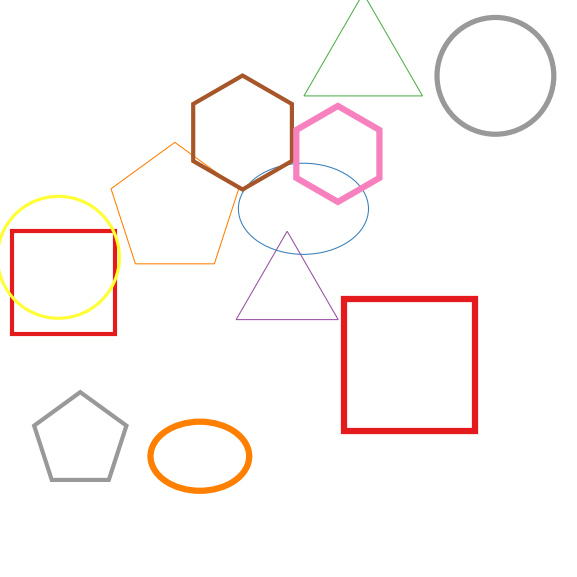[{"shape": "square", "thickness": 3, "radius": 0.57, "center": [0.709, 0.367]}, {"shape": "square", "thickness": 2, "radius": 0.44, "center": [0.11, 0.51]}, {"shape": "oval", "thickness": 0.5, "radius": 0.56, "center": [0.525, 0.638]}, {"shape": "triangle", "thickness": 0.5, "radius": 0.59, "center": [0.629, 0.892]}, {"shape": "triangle", "thickness": 0.5, "radius": 0.51, "center": [0.497, 0.497]}, {"shape": "oval", "thickness": 3, "radius": 0.43, "center": [0.346, 0.209]}, {"shape": "pentagon", "thickness": 0.5, "radius": 0.58, "center": [0.303, 0.636]}, {"shape": "circle", "thickness": 1.5, "radius": 0.53, "center": [0.101, 0.554]}, {"shape": "hexagon", "thickness": 2, "radius": 0.49, "center": [0.42, 0.77]}, {"shape": "hexagon", "thickness": 3, "radius": 0.42, "center": [0.585, 0.733]}, {"shape": "pentagon", "thickness": 2, "radius": 0.42, "center": [0.139, 0.236]}, {"shape": "circle", "thickness": 2.5, "radius": 0.51, "center": [0.858, 0.868]}]